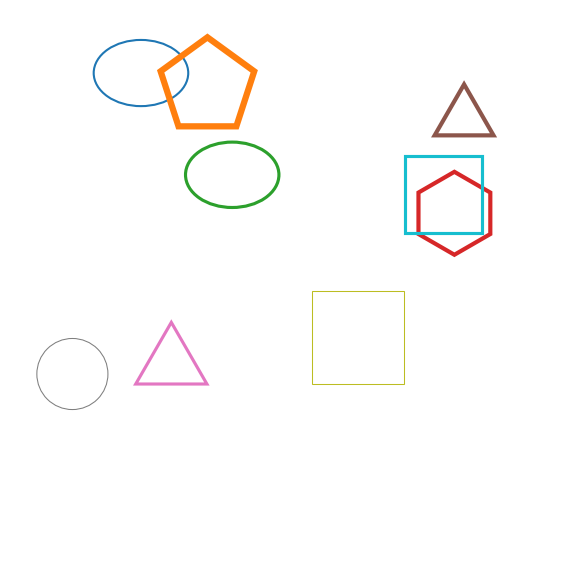[{"shape": "oval", "thickness": 1, "radius": 0.41, "center": [0.244, 0.873]}, {"shape": "pentagon", "thickness": 3, "radius": 0.43, "center": [0.359, 0.849]}, {"shape": "oval", "thickness": 1.5, "radius": 0.4, "center": [0.402, 0.696]}, {"shape": "hexagon", "thickness": 2, "radius": 0.36, "center": [0.787, 0.63]}, {"shape": "triangle", "thickness": 2, "radius": 0.29, "center": [0.804, 0.794]}, {"shape": "triangle", "thickness": 1.5, "radius": 0.36, "center": [0.297, 0.37]}, {"shape": "circle", "thickness": 0.5, "radius": 0.31, "center": [0.125, 0.351]}, {"shape": "square", "thickness": 0.5, "radius": 0.4, "center": [0.62, 0.415]}, {"shape": "square", "thickness": 1.5, "radius": 0.33, "center": [0.768, 0.662]}]